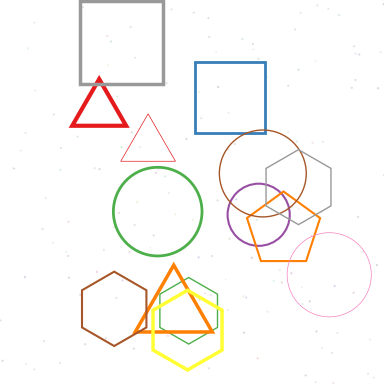[{"shape": "triangle", "thickness": 3, "radius": 0.4, "center": [0.258, 0.714]}, {"shape": "triangle", "thickness": 0.5, "radius": 0.41, "center": [0.385, 0.622]}, {"shape": "square", "thickness": 2, "radius": 0.46, "center": [0.598, 0.747]}, {"shape": "circle", "thickness": 2, "radius": 0.58, "center": [0.41, 0.45]}, {"shape": "hexagon", "thickness": 1, "radius": 0.43, "center": [0.49, 0.193]}, {"shape": "circle", "thickness": 1.5, "radius": 0.4, "center": [0.672, 0.442]}, {"shape": "triangle", "thickness": 2.5, "radius": 0.58, "center": [0.451, 0.196]}, {"shape": "pentagon", "thickness": 1.5, "radius": 0.5, "center": [0.736, 0.403]}, {"shape": "hexagon", "thickness": 2.5, "radius": 0.52, "center": [0.487, 0.143]}, {"shape": "hexagon", "thickness": 1.5, "radius": 0.48, "center": [0.297, 0.198]}, {"shape": "circle", "thickness": 1, "radius": 0.56, "center": [0.683, 0.549]}, {"shape": "circle", "thickness": 0.5, "radius": 0.55, "center": [0.855, 0.286]}, {"shape": "square", "thickness": 2.5, "radius": 0.54, "center": [0.315, 0.889]}, {"shape": "hexagon", "thickness": 1, "radius": 0.49, "center": [0.775, 0.514]}]